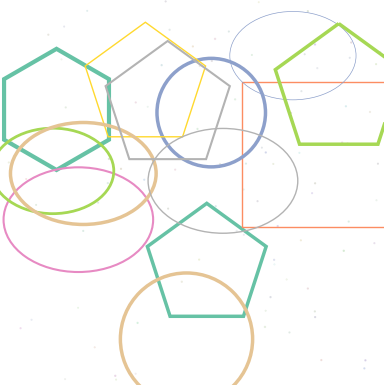[{"shape": "pentagon", "thickness": 2.5, "radius": 0.81, "center": [0.537, 0.31]}, {"shape": "hexagon", "thickness": 3, "radius": 0.79, "center": [0.147, 0.716]}, {"shape": "square", "thickness": 1, "radius": 0.94, "center": [0.819, 0.599]}, {"shape": "circle", "thickness": 2.5, "radius": 0.7, "center": [0.549, 0.708]}, {"shape": "oval", "thickness": 0.5, "radius": 0.82, "center": [0.761, 0.855]}, {"shape": "oval", "thickness": 1.5, "radius": 0.97, "center": [0.204, 0.429]}, {"shape": "oval", "thickness": 2, "radius": 0.79, "center": [0.137, 0.556]}, {"shape": "pentagon", "thickness": 2.5, "radius": 0.87, "center": [0.88, 0.766]}, {"shape": "pentagon", "thickness": 1, "radius": 0.82, "center": [0.378, 0.778]}, {"shape": "circle", "thickness": 2.5, "radius": 0.86, "center": [0.484, 0.119]}, {"shape": "oval", "thickness": 2.5, "radius": 0.95, "center": [0.216, 0.549]}, {"shape": "pentagon", "thickness": 1.5, "radius": 0.85, "center": [0.436, 0.724]}, {"shape": "oval", "thickness": 1, "radius": 0.97, "center": [0.579, 0.53]}]